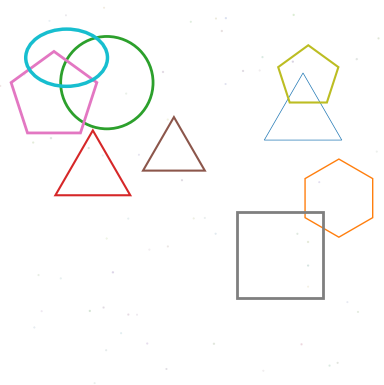[{"shape": "triangle", "thickness": 0.5, "radius": 0.58, "center": [0.787, 0.694]}, {"shape": "hexagon", "thickness": 1, "radius": 0.51, "center": [0.88, 0.485]}, {"shape": "circle", "thickness": 2, "radius": 0.6, "center": [0.278, 0.785]}, {"shape": "triangle", "thickness": 1.5, "radius": 0.56, "center": [0.241, 0.549]}, {"shape": "triangle", "thickness": 1.5, "radius": 0.46, "center": [0.452, 0.603]}, {"shape": "pentagon", "thickness": 2, "radius": 0.59, "center": [0.14, 0.749]}, {"shape": "square", "thickness": 2, "radius": 0.56, "center": [0.727, 0.337]}, {"shape": "pentagon", "thickness": 1.5, "radius": 0.41, "center": [0.801, 0.8]}, {"shape": "oval", "thickness": 2.5, "radius": 0.53, "center": [0.173, 0.85]}]